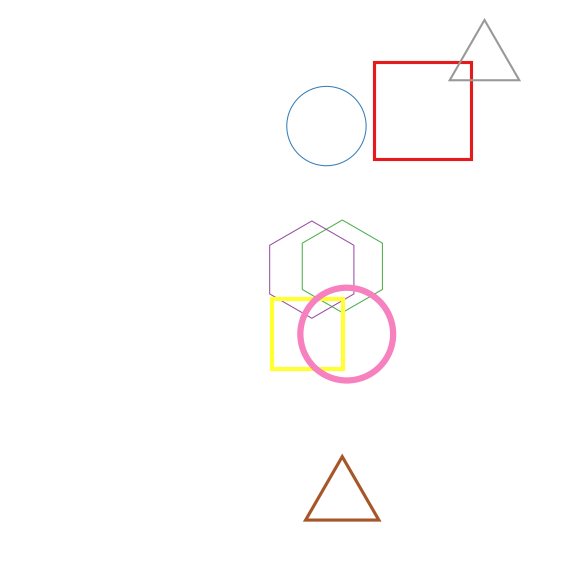[{"shape": "square", "thickness": 1.5, "radius": 0.42, "center": [0.732, 0.808]}, {"shape": "circle", "thickness": 0.5, "radius": 0.34, "center": [0.565, 0.781]}, {"shape": "hexagon", "thickness": 0.5, "radius": 0.4, "center": [0.593, 0.538]}, {"shape": "hexagon", "thickness": 0.5, "radius": 0.42, "center": [0.54, 0.532]}, {"shape": "square", "thickness": 2, "radius": 0.3, "center": [0.533, 0.421]}, {"shape": "triangle", "thickness": 1.5, "radius": 0.37, "center": [0.593, 0.135]}, {"shape": "circle", "thickness": 3, "radius": 0.4, "center": [0.6, 0.421]}, {"shape": "triangle", "thickness": 1, "radius": 0.35, "center": [0.839, 0.895]}]